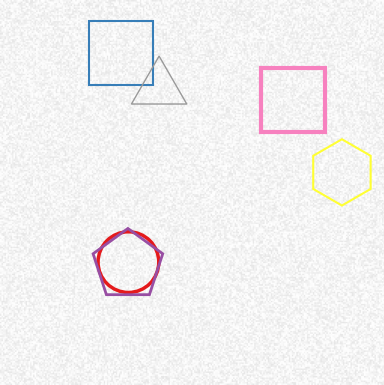[{"shape": "circle", "thickness": 2.5, "radius": 0.39, "center": [0.334, 0.319]}, {"shape": "square", "thickness": 1.5, "radius": 0.41, "center": [0.315, 0.862]}, {"shape": "pentagon", "thickness": 2, "radius": 0.48, "center": [0.332, 0.312]}, {"shape": "hexagon", "thickness": 1.5, "radius": 0.43, "center": [0.888, 0.552]}, {"shape": "square", "thickness": 3, "radius": 0.41, "center": [0.76, 0.741]}, {"shape": "triangle", "thickness": 1, "radius": 0.41, "center": [0.413, 0.771]}]